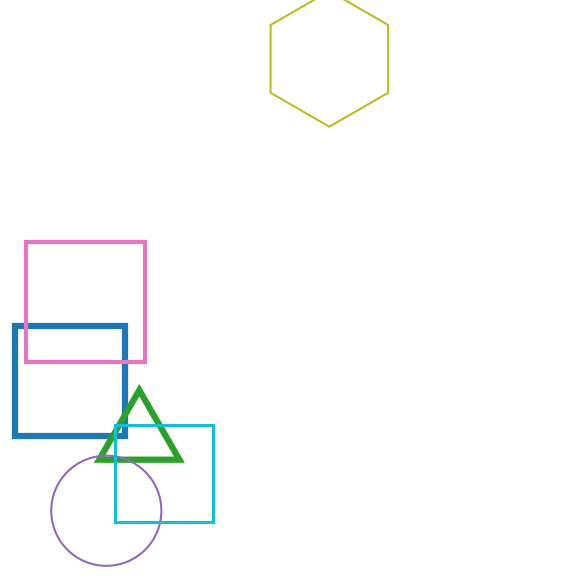[{"shape": "square", "thickness": 3, "radius": 0.48, "center": [0.122, 0.34]}, {"shape": "triangle", "thickness": 3, "radius": 0.4, "center": [0.241, 0.243]}, {"shape": "circle", "thickness": 1, "radius": 0.48, "center": [0.184, 0.115]}, {"shape": "square", "thickness": 2, "radius": 0.52, "center": [0.148, 0.477]}, {"shape": "hexagon", "thickness": 1, "radius": 0.59, "center": [0.57, 0.897]}, {"shape": "square", "thickness": 1.5, "radius": 0.42, "center": [0.284, 0.18]}]